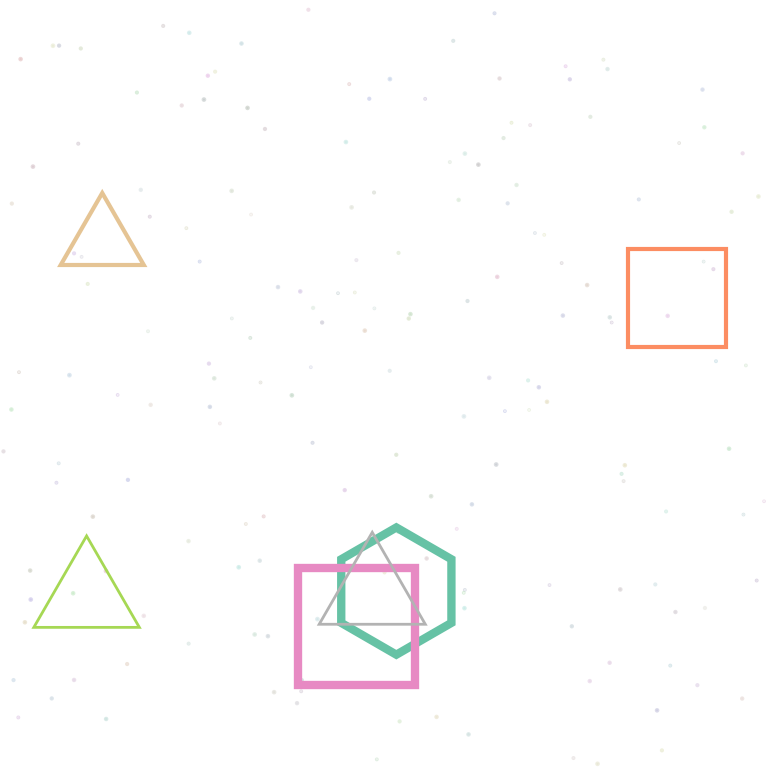[{"shape": "hexagon", "thickness": 3, "radius": 0.41, "center": [0.515, 0.232]}, {"shape": "square", "thickness": 1.5, "radius": 0.32, "center": [0.879, 0.613]}, {"shape": "square", "thickness": 3, "radius": 0.38, "center": [0.463, 0.186]}, {"shape": "triangle", "thickness": 1, "radius": 0.4, "center": [0.112, 0.225]}, {"shape": "triangle", "thickness": 1.5, "radius": 0.31, "center": [0.133, 0.687]}, {"shape": "triangle", "thickness": 1, "radius": 0.4, "center": [0.483, 0.229]}]